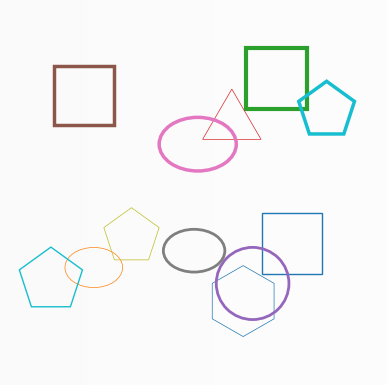[{"shape": "square", "thickness": 1, "radius": 0.39, "center": [0.753, 0.367]}, {"shape": "hexagon", "thickness": 0.5, "radius": 0.46, "center": [0.628, 0.218]}, {"shape": "oval", "thickness": 0.5, "radius": 0.37, "center": [0.242, 0.305]}, {"shape": "square", "thickness": 3, "radius": 0.39, "center": [0.713, 0.797]}, {"shape": "triangle", "thickness": 0.5, "radius": 0.44, "center": [0.598, 0.682]}, {"shape": "circle", "thickness": 2, "radius": 0.47, "center": [0.652, 0.264]}, {"shape": "square", "thickness": 2.5, "radius": 0.39, "center": [0.217, 0.752]}, {"shape": "oval", "thickness": 2.5, "radius": 0.5, "center": [0.51, 0.626]}, {"shape": "oval", "thickness": 2, "radius": 0.4, "center": [0.501, 0.349]}, {"shape": "pentagon", "thickness": 0.5, "radius": 0.37, "center": [0.339, 0.386]}, {"shape": "pentagon", "thickness": 2.5, "radius": 0.38, "center": [0.843, 0.713]}, {"shape": "pentagon", "thickness": 1, "radius": 0.43, "center": [0.131, 0.273]}]